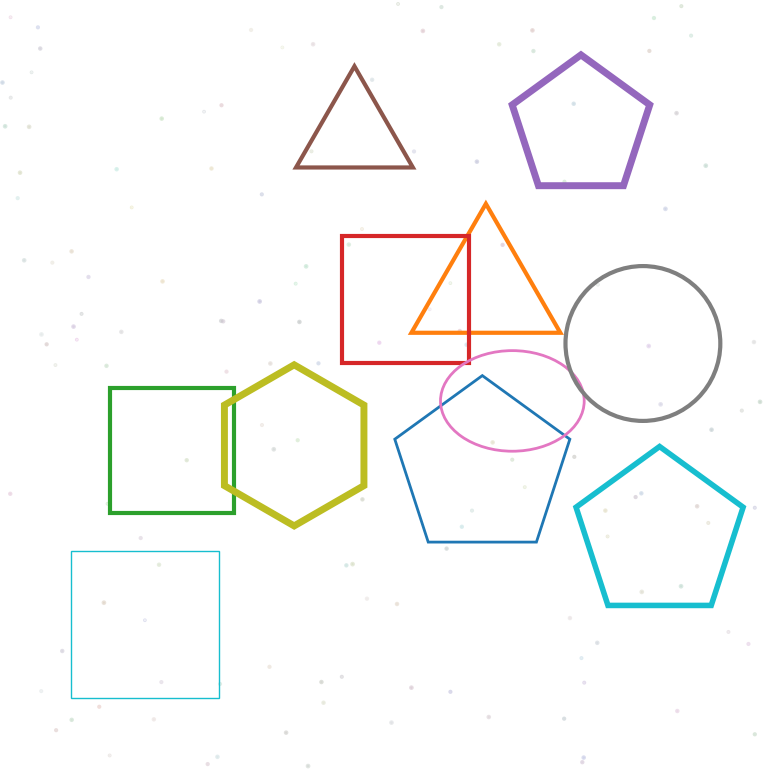[{"shape": "pentagon", "thickness": 1, "radius": 0.6, "center": [0.626, 0.393]}, {"shape": "triangle", "thickness": 1.5, "radius": 0.56, "center": [0.631, 0.624]}, {"shape": "square", "thickness": 1.5, "radius": 0.4, "center": [0.223, 0.415]}, {"shape": "square", "thickness": 1.5, "radius": 0.41, "center": [0.526, 0.612]}, {"shape": "pentagon", "thickness": 2.5, "radius": 0.47, "center": [0.754, 0.835]}, {"shape": "triangle", "thickness": 1.5, "radius": 0.44, "center": [0.46, 0.826]}, {"shape": "oval", "thickness": 1, "radius": 0.47, "center": [0.665, 0.479]}, {"shape": "circle", "thickness": 1.5, "radius": 0.5, "center": [0.835, 0.554]}, {"shape": "hexagon", "thickness": 2.5, "radius": 0.52, "center": [0.382, 0.422]}, {"shape": "pentagon", "thickness": 2, "radius": 0.57, "center": [0.857, 0.306]}, {"shape": "square", "thickness": 0.5, "radius": 0.48, "center": [0.188, 0.189]}]